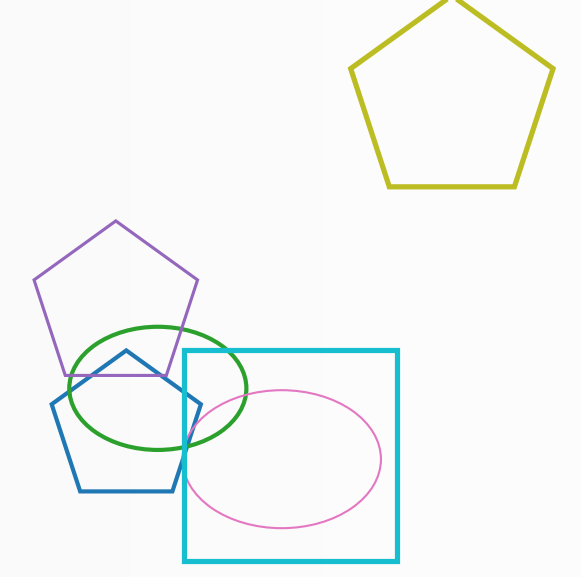[{"shape": "pentagon", "thickness": 2, "radius": 0.67, "center": [0.217, 0.257]}, {"shape": "oval", "thickness": 2, "radius": 0.76, "center": [0.272, 0.327]}, {"shape": "pentagon", "thickness": 1.5, "radius": 0.74, "center": [0.199, 0.469]}, {"shape": "oval", "thickness": 1, "radius": 0.85, "center": [0.485, 0.204]}, {"shape": "pentagon", "thickness": 2.5, "radius": 0.92, "center": [0.777, 0.824]}, {"shape": "square", "thickness": 2.5, "radius": 0.92, "center": [0.499, 0.211]}]